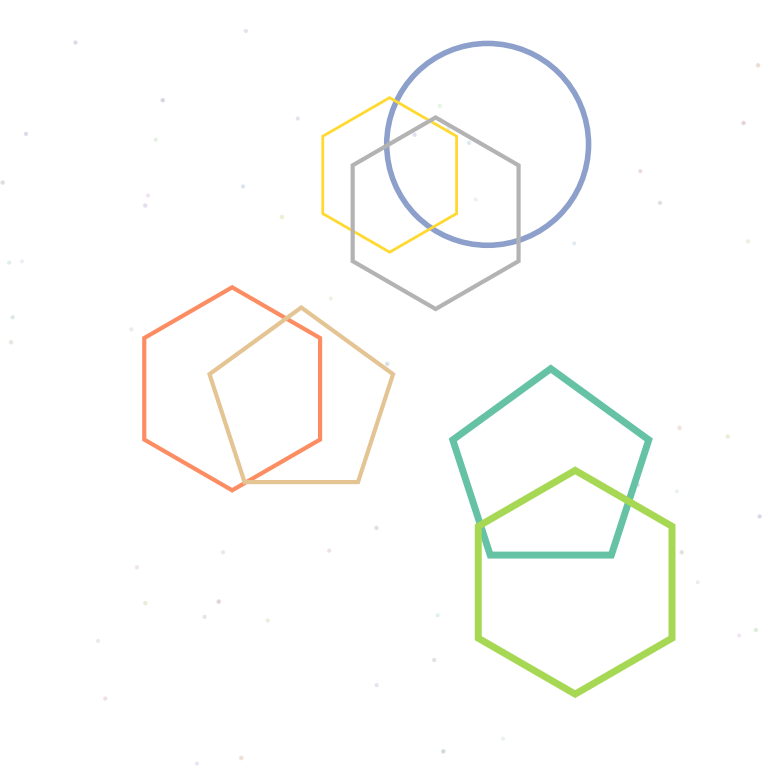[{"shape": "pentagon", "thickness": 2.5, "radius": 0.67, "center": [0.715, 0.387]}, {"shape": "hexagon", "thickness": 1.5, "radius": 0.66, "center": [0.302, 0.495]}, {"shape": "circle", "thickness": 2, "radius": 0.66, "center": [0.633, 0.813]}, {"shape": "hexagon", "thickness": 2.5, "radius": 0.73, "center": [0.747, 0.244]}, {"shape": "hexagon", "thickness": 1, "radius": 0.5, "center": [0.506, 0.773]}, {"shape": "pentagon", "thickness": 1.5, "radius": 0.63, "center": [0.391, 0.475]}, {"shape": "hexagon", "thickness": 1.5, "radius": 0.62, "center": [0.566, 0.723]}]